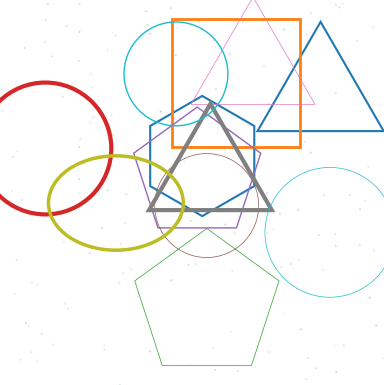[{"shape": "hexagon", "thickness": 1.5, "radius": 0.78, "center": [0.525, 0.595]}, {"shape": "triangle", "thickness": 1.5, "radius": 0.95, "center": [0.833, 0.754]}, {"shape": "square", "thickness": 2, "radius": 0.83, "center": [0.613, 0.784]}, {"shape": "pentagon", "thickness": 0.5, "radius": 0.98, "center": [0.537, 0.21]}, {"shape": "circle", "thickness": 3, "radius": 0.86, "center": [0.118, 0.614]}, {"shape": "pentagon", "thickness": 1, "radius": 0.87, "center": [0.512, 0.548]}, {"shape": "circle", "thickness": 0.5, "radius": 0.68, "center": [0.537, 0.466]}, {"shape": "triangle", "thickness": 0.5, "radius": 0.93, "center": [0.657, 0.822]}, {"shape": "triangle", "thickness": 3, "radius": 0.92, "center": [0.547, 0.546]}, {"shape": "oval", "thickness": 2.5, "radius": 0.88, "center": [0.301, 0.473]}, {"shape": "circle", "thickness": 0.5, "radius": 0.84, "center": [0.857, 0.396]}, {"shape": "circle", "thickness": 1, "radius": 0.67, "center": [0.457, 0.808]}]